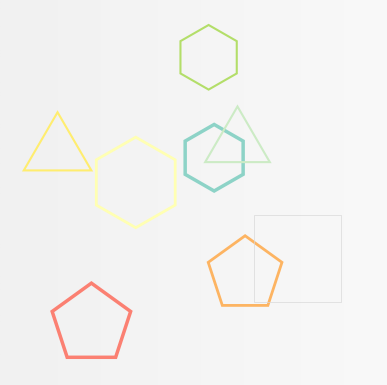[{"shape": "hexagon", "thickness": 2.5, "radius": 0.43, "center": [0.553, 0.59]}, {"shape": "hexagon", "thickness": 2, "radius": 0.59, "center": [0.35, 0.526]}, {"shape": "pentagon", "thickness": 2.5, "radius": 0.53, "center": [0.236, 0.158]}, {"shape": "pentagon", "thickness": 2, "radius": 0.5, "center": [0.633, 0.288]}, {"shape": "hexagon", "thickness": 1.5, "radius": 0.42, "center": [0.538, 0.851]}, {"shape": "square", "thickness": 0.5, "radius": 0.56, "center": [0.768, 0.328]}, {"shape": "triangle", "thickness": 1.5, "radius": 0.48, "center": [0.613, 0.627]}, {"shape": "triangle", "thickness": 1.5, "radius": 0.5, "center": [0.149, 0.608]}]